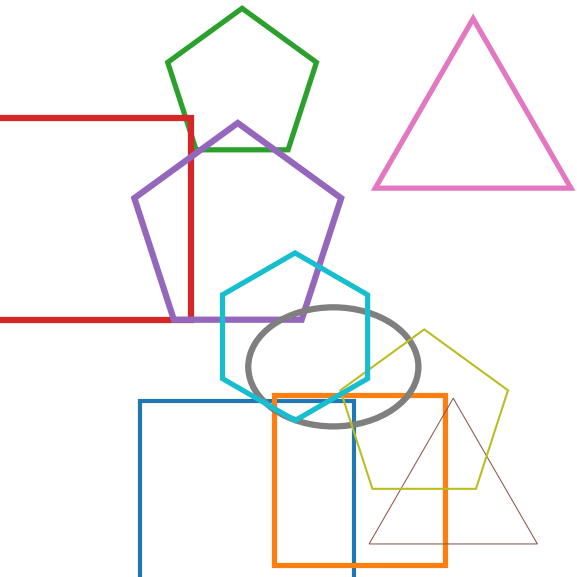[{"shape": "square", "thickness": 2, "radius": 0.92, "center": [0.428, 0.12]}, {"shape": "square", "thickness": 2.5, "radius": 0.74, "center": [0.623, 0.168]}, {"shape": "pentagon", "thickness": 2.5, "radius": 0.68, "center": [0.419, 0.849]}, {"shape": "square", "thickness": 3, "radius": 0.88, "center": [0.156, 0.62]}, {"shape": "pentagon", "thickness": 3, "radius": 0.94, "center": [0.412, 0.598]}, {"shape": "triangle", "thickness": 0.5, "radius": 0.84, "center": [0.785, 0.141]}, {"shape": "triangle", "thickness": 2.5, "radius": 0.98, "center": [0.819, 0.771]}, {"shape": "oval", "thickness": 3, "radius": 0.74, "center": [0.577, 0.364]}, {"shape": "pentagon", "thickness": 1, "radius": 0.76, "center": [0.735, 0.276]}, {"shape": "hexagon", "thickness": 2.5, "radius": 0.73, "center": [0.511, 0.416]}]